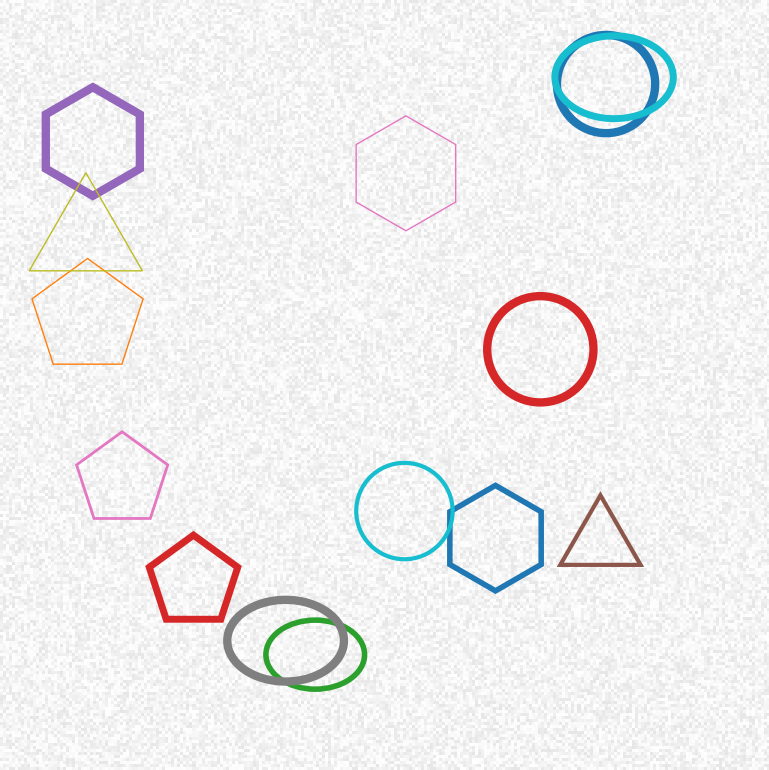[{"shape": "circle", "thickness": 3, "radius": 0.32, "center": [0.787, 0.891]}, {"shape": "hexagon", "thickness": 2, "radius": 0.34, "center": [0.644, 0.301]}, {"shape": "pentagon", "thickness": 0.5, "radius": 0.38, "center": [0.114, 0.588]}, {"shape": "oval", "thickness": 2, "radius": 0.32, "center": [0.409, 0.15]}, {"shape": "pentagon", "thickness": 2.5, "radius": 0.3, "center": [0.251, 0.245]}, {"shape": "circle", "thickness": 3, "radius": 0.35, "center": [0.702, 0.546]}, {"shape": "hexagon", "thickness": 3, "radius": 0.35, "center": [0.121, 0.816]}, {"shape": "triangle", "thickness": 1.5, "radius": 0.3, "center": [0.78, 0.297]}, {"shape": "pentagon", "thickness": 1, "radius": 0.31, "center": [0.159, 0.377]}, {"shape": "hexagon", "thickness": 0.5, "radius": 0.37, "center": [0.527, 0.775]}, {"shape": "oval", "thickness": 3, "radius": 0.38, "center": [0.371, 0.168]}, {"shape": "triangle", "thickness": 0.5, "radius": 0.42, "center": [0.112, 0.691]}, {"shape": "circle", "thickness": 1.5, "radius": 0.31, "center": [0.525, 0.336]}, {"shape": "oval", "thickness": 2.5, "radius": 0.38, "center": [0.798, 0.9]}]